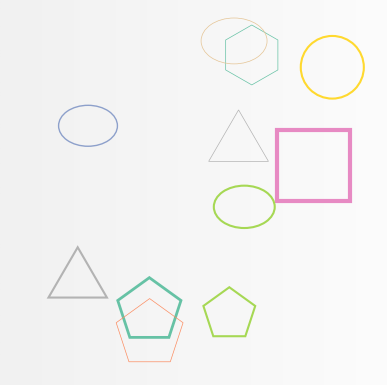[{"shape": "hexagon", "thickness": 0.5, "radius": 0.39, "center": [0.65, 0.857]}, {"shape": "pentagon", "thickness": 2, "radius": 0.43, "center": [0.385, 0.193]}, {"shape": "pentagon", "thickness": 0.5, "radius": 0.45, "center": [0.386, 0.134]}, {"shape": "oval", "thickness": 1, "radius": 0.38, "center": [0.227, 0.673]}, {"shape": "square", "thickness": 3, "radius": 0.47, "center": [0.809, 0.57]}, {"shape": "pentagon", "thickness": 1.5, "radius": 0.35, "center": [0.592, 0.184]}, {"shape": "oval", "thickness": 1.5, "radius": 0.39, "center": [0.63, 0.463]}, {"shape": "circle", "thickness": 1.5, "radius": 0.41, "center": [0.858, 0.825]}, {"shape": "oval", "thickness": 0.5, "radius": 0.43, "center": [0.604, 0.894]}, {"shape": "triangle", "thickness": 0.5, "radius": 0.45, "center": [0.616, 0.625]}, {"shape": "triangle", "thickness": 1.5, "radius": 0.44, "center": [0.2, 0.271]}]